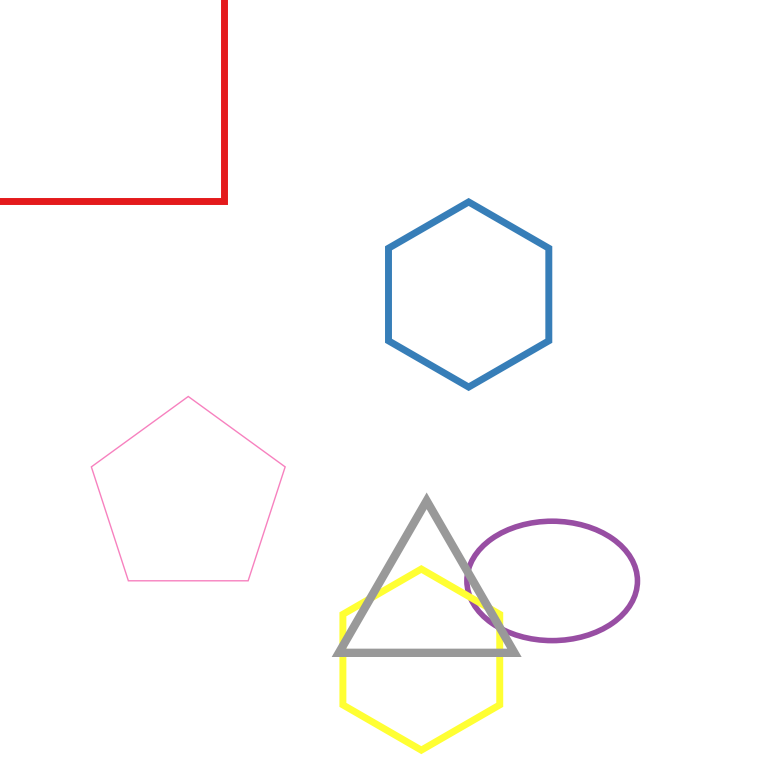[{"shape": "square", "thickness": 2.5, "radius": 0.73, "center": [0.145, 0.886]}, {"shape": "hexagon", "thickness": 2.5, "radius": 0.6, "center": [0.609, 0.618]}, {"shape": "oval", "thickness": 2, "radius": 0.55, "center": [0.717, 0.246]}, {"shape": "hexagon", "thickness": 2.5, "radius": 0.59, "center": [0.547, 0.143]}, {"shape": "pentagon", "thickness": 0.5, "radius": 0.66, "center": [0.244, 0.353]}, {"shape": "triangle", "thickness": 3, "radius": 0.66, "center": [0.554, 0.218]}]